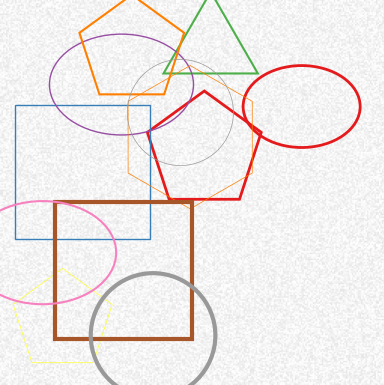[{"shape": "pentagon", "thickness": 2, "radius": 0.78, "center": [0.531, 0.608]}, {"shape": "oval", "thickness": 2, "radius": 0.76, "center": [0.784, 0.723]}, {"shape": "square", "thickness": 1, "radius": 0.87, "center": [0.215, 0.553]}, {"shape": "triangle", "thickness": 1.5, "radius": 0.71, "center": [0.547, 0.88]}, {"shape": "oval", "thickness": 1, "radius": 0.94, "center": [0.316, 0.78]}, {"shape": "pentagon", "thickness": 1.5, "radius": 0.71, "center": [0.342, 0.871]}, {"shape": "hexagon", "thickness": 0.5, "radius": 0.93, "center": [0.494, 0.644]}, {"shape": "pentagon", "thickness": 0.5, "radius": 0.68, "center": [0.163, 0.167]}, {"shape": "square", "thickness": 3, "radius": 0.89, "center": [0.321, 0.297]}, {"shape": "oval", "thickness": 1.5, "radius": 0.96, "center": [0.11, 0.344]}, {"shape": "circle", "thickness": 3, "radius": 0.81, "center": [0.398, 0.129]}, {"shape": "circle", "thickness": 0.5, "radius": 0.69, "center": [0.468, 0.708]}]